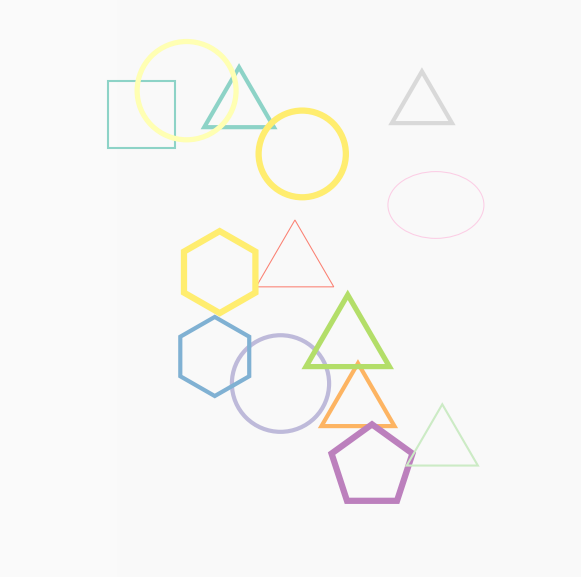[{"shape": "triangle", "thickness": 2, "radius": 0.35, "center": [0.411, 0.814]}, {"shape": "square", "thickness": 1, "radius": 0.29, "center": [0.244, 0.801]}, {"shape": "circle", "thickness": 2.5, "radius": 0.43, "center": [0.321, 0.842]}, {"shape": "circle", "thickness": 2, "radius": 0.42, "center": [0.483, 0.335]}, {"shape": "triangle", "thickness": 0.5, "radius": 0.39, "center": [0.507, 0.541]}, {"shape": "hexagon", "thickness": 2, "radius": 0.34, "center": [0.369, 0.382]}, {"shape": "triangle", "thickness": 2, "radius": 0.36, "center": [0.616, 0.298]}, {"shape": "triangle", "thickness": 2.5, "radius": 0.41, "center": [0.598, 0.406]}, {"shape": "oval", "thickness": 0.5, "radius": 0.41, "center": [0.75, 0.644]}, {"shape": "triangle", "thickness": 2, "radius": 0.3, "center": [0.726, 0.816]}, {"shape": "pentagon", "thickness": 3, "radius": 0.37, "center": [0.64, 0.191]}, {"shape": "triangle", "thickness": 1, "radius": 0.35, "center": [0.761, 0.228]}, {"shape": "circle", "thickness": 3, "radius": 0.38, "center": [0.52, 0.733]}, {"shape": "hexagon", "thickness": 3, "radius": 0.35, "center": [0.378, 0.528]}]